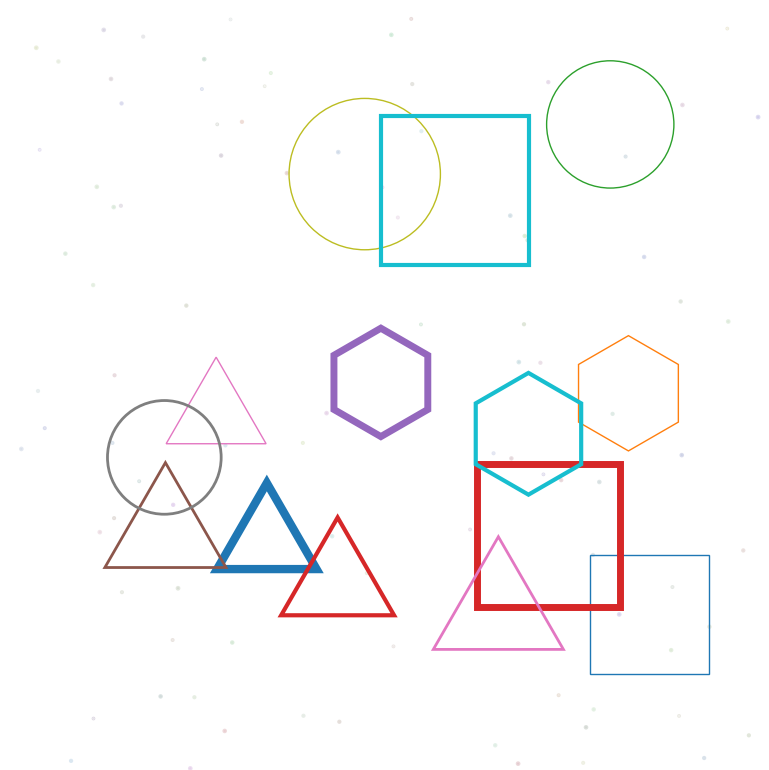[{"shape": "square", "thickness": 0.5, "radius": 0.39, "center": [0.844, 0.202]}, {"shape": "triangle", "thickness": 3, "radius": 0.37, "center": [0.347, 0.298]}, {"shape": "hexagon", "thickness": 0.5, "radius": 0.37, "center": [0.816, 0.489]}, {"shape": "circle", "thickness": 0.5, "radius": 0.41, "center": [0.793, 0.838]}, {"shape": "triangle", "thickness": 1.5, "radius": 0.42, "center": [0.438, 0.243]}, {"shape": "square", "thickness": 2.5, "radius": 0.46, "center": [0.712, 0.304]}, {"shape": "hexagon", "thickness": 2.5, "radius": 0.35, "center": [0.495, 0.503]}, {"shape": "triangle", "thickness": 1, "radius": 0.45, "center": [0.215, 0.308]}, {"shape": "triangle", "thickness": 1, "radius": 0.49, "center": [0.647, 0.205]}, {"shape": "triangle", "thickness": 0.5, "radius": 0.37, "center": [0.281, 0.461]}, {"shape": "circle", "thickness": 1, "radius": 0.37, "center": [0.213, 0.406]}, {"shape": "circle", "thickness": 0.5, "radius": 0.49, "center": [0.474, 0.774]}, {"shape": "square", "thickness": 1.5, "radius": 0.48, "center": [0.591, 0.753]}, {"shape": "hexagon", "thickness": 1.5, "radius": 0.4, "center": [0.686, 0.437]}]